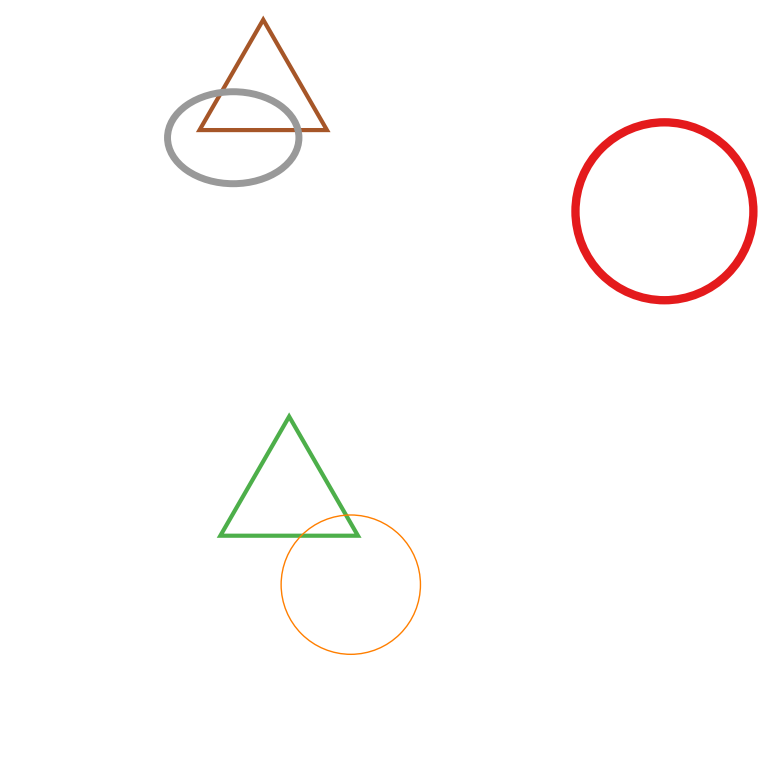[{"shape": "circle", "thickness": 3, "radius": 0.58, "center": [0.863, 0.726]}, {"shape": "triangle", "thickness": 1.5, "radius": 0.52, "center": [0.376, 0.356]}, {"shape": "circle", "thickness": 0.5, "radius": 0.45, "center": [0.456, 0.241]}, {"shape": "triangle", "thickness": 1.5, "radius": 0.48, "center": [0.342, 0.879]}, {"shape": "oval", "thickness": 2.5, "radius": 0.43, "center": [0.303, 0.821]}]